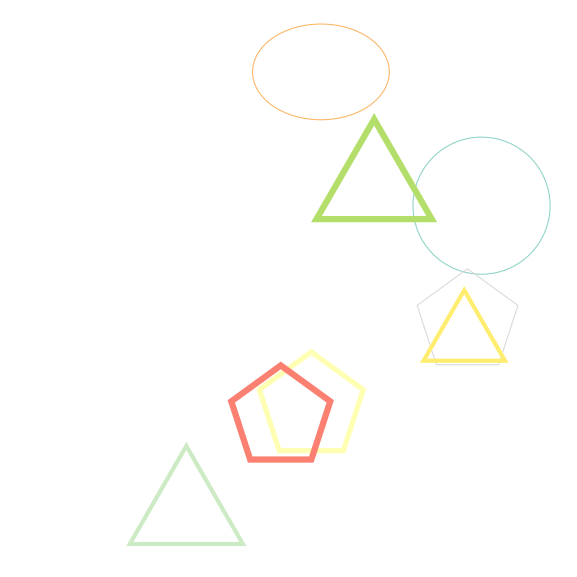[{"shape": "circle", "thickness": 0.5, "radius": 0.59, "center": [0.834, 0.643]}, {"shape": "pentagon", "thickness": 2.5, "radius": 0.47, "center": [0.539, 0.295]}, {"shape": "pentagon", "thickness": 3, "radius": 0.45, "center": [0.486, 0.276]}, {"shape": "oval", "thickness": 0.5, "radius": 0.59, "center": [0.556, 0.875]}, {"shape": "triangle", "thickness": 3, "radius": 0.58, "center": [0.648, 0.677]}, {"shape": "pentagon", "thickness": 0.5, "radius": 0.46, "center": [0.81, 0.442]}, {"shape": "triangle", "thickness": 2, "radius": 0.57, "center": [0.323, 0.114]}, {"shape": "triangle", "thickness": 2, "radius": 0.41, "center": [0.804, 0.415]}]